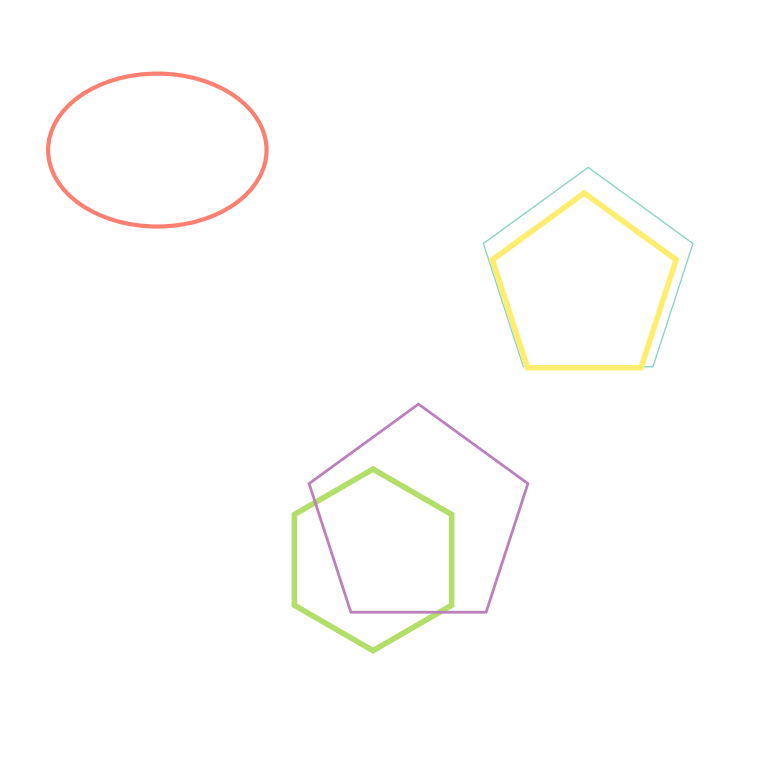[{"shape": "pentagon", "thickness": 0.5, "radius": 0.72, "center": [0.764, 0.639]}, {"shape": "oval", "thickness": 1.5, "radius": 0.71, "center": [0.204, 0.805]}, {"shape": "hexagon", "thickness": 2, "radius": 0.59, "center": [0.484, 0.273]}, {"shape": "pentagon", "thickness": 1, "radius": 0.75, "center": [0.544, 0.326]}, {"shape": "pentagon", "thickness": 2, "radius": 0.63, "center": [0.759, 0.624]}]